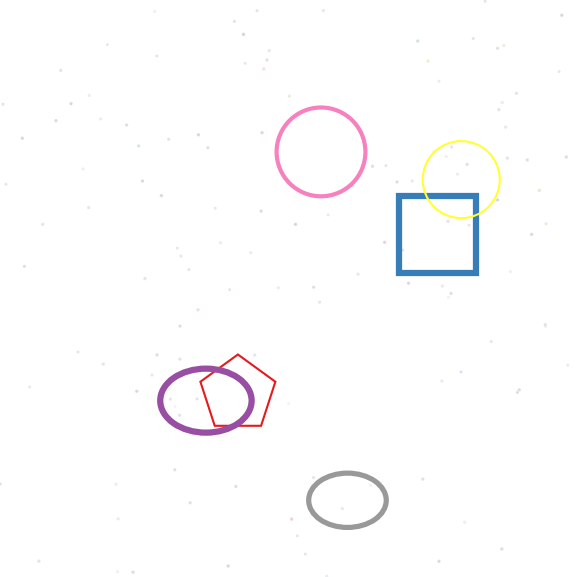[{"shape": "pentagon", "thickness": 1, "radius": 0.34, "center": [0.412, 0.317]}, {"shape": "square", "thickness": 3, "radius": 0.33, "center": [0.757, 0.594]}, {"shape": "oval", "thickness": 3, "radius": 0.4, "center": [0.357, 0.305]}, {"shape": "circle", "thickness": 1, "radius": 0.33, "center": [0.799, 0.688]}, {"shape": "circle", "thickness": 2, "radius": 0.38, "center": [0.556, 0.736]}, {"shape": "oval", "thickness": 2.5, "radius": 0.34, "center": [0.602, 0.133]}]